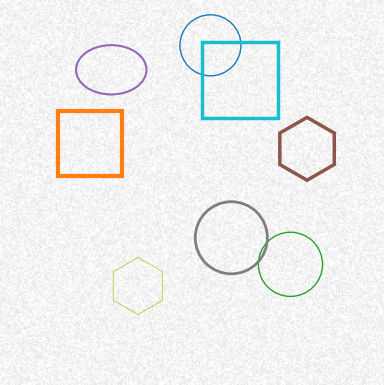[{"shape": "circle", "thickness": 1, "radius": 0.4, "center": [0.547, 0.882]}, {"shape": "square", "thickness": 3, "radius": 0.42, "center": [0.234, 0.628]}, {"shape": "circle", "thickness": 1, "radius": 0.42, "center": [0.754, 0.313]}, {"shape": "oval", "thickness": 1.5, "radius": 0.46, "center": [0.289, 0.819]}, {"shape": "hexagon", "thickness": 2.5, "radius": 0.41, "center": [0.798, 0.614]}, {"shape": "circle", "thickness": 2, "radius": 0.47, "center": [0.601, 0.382]}, {"shape": "hexagon", "thickness": 0.5, "radius": 0.37, "center": [0.358, 0.257]}, {"shape": "square", "thickness": 2.5, "radius": 0.49, "center": [0.624, 0.792]}]